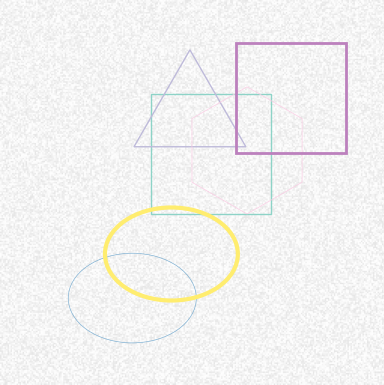[{"shape": "square", "thickness": 1, "radius": 0.78, "center": [0.549, 0.6]}, {"shape": "triangle", "thickness": 1, "radius": 0.84, "center": [0.493, 0.703]}, {"shape": "oval", "thickness": 0.5, "radius": 0.83, "center": [0.344, 0.226]}, {"shape": "hexagon", "thickness": 0.5, "radius": 0.83, "center": [0.642, 0.609]}, {"shape": "square", "thickness": 2, "radius": 0.71, "center": [0.757, 0.745]}, {"shape": "oval", "thickness": 3, "radius": 0.86, "center": [0.445, 0.34]}]